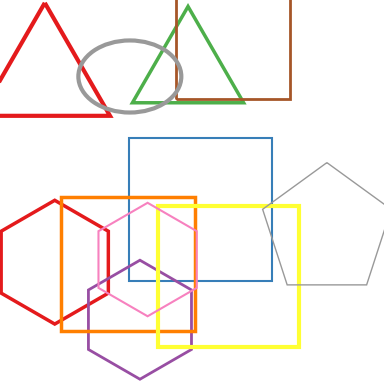[{"shape": "hexagon", "thickness": 2.5, "radius": 0.8, "center": [0.142, 0.319]}, {"shape": "triangle", "thickness": 3, "radius": 0.98, "center": [0.116, 0.797]}, {"shape": "square", "thickness": 1.5, "radius": 0.93, "center": [0.521, 0.455]}, {"shape": "triangle", "thickness": 2.5, "radius": 0.83, "center": [0.488, 0.816]}, {"shape": "hexagon", "thickness": 2, "radius": 0.77, "center": [0.364, 0.17]}, {"shape": "square", "thickness": 2.5, "radius": 0.87, "center": [0.332, 0.314]}, {"shape": "square", "thickness": 3, "radius": 0.91, "center": [0.594, 0.281]}, {"shape": "square", "thickness": 2, "radius": 0.74, "center": [0.606, 0.891]}, {"shape": "hexagon", "thickness": 1.5, "radius": 0.74, "center": [0.383, 0.326]}, {"shape": "oval", "thickness": 3, "radius": 0.67, "center": [0.337, 0.801]}, {"shape": "pentagon", "thickness": 1, "radius": 0.88, "center": [0.849, 0.402]}]